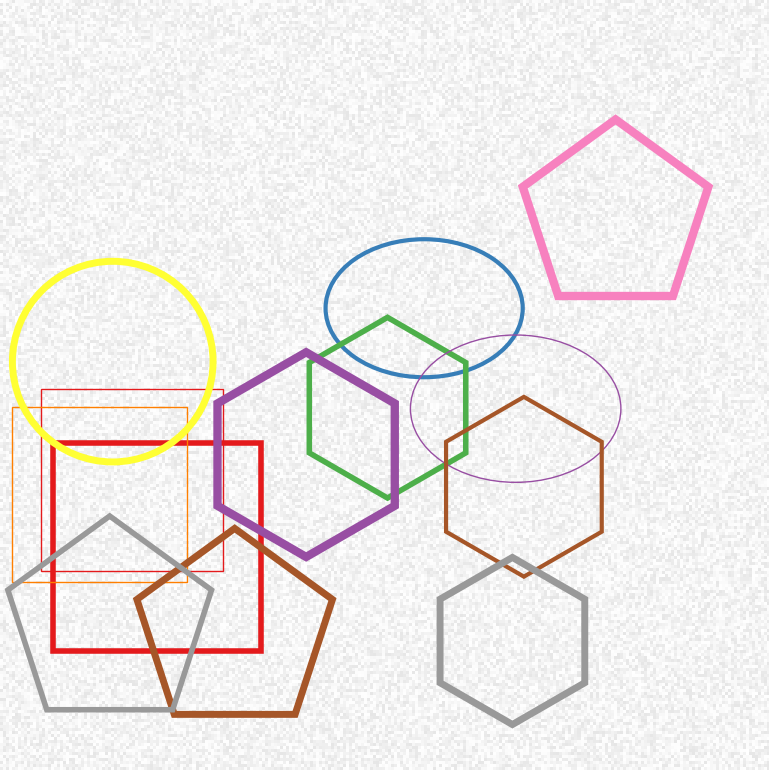[{"shape": "square", "thickness": 2, "radius": 0.67, "center": [0.203, 0.29]}, {"shape": "square", "thickness": 0.5, "radius": 0.59, "center": [0.171, 0.376]}, {"shape": "oval", "thickness": 1.5, "radius": 0.64, "center": [0.551, 0.6]}, {"shape": "hexagon", "thickness": 2, "radius": 0.59, "center": [0.503, 0.471]}, {"shape": "oval", "thickness": 0.5, "radius": 0.68, "center": [0.67, 0.469]}, {"shape": "hexagon", "thickness": 3, "radius": 0.66, "center": [0.398, 0.41]}, {"shape": "square", "thickness": 0.5, "radius": 0.57, "center": [0.13, 0.357]}, {"shape": "circle", "thickness": 2.5, "radius": 0.65, "center": [0.146, 0.53]}, {"shape": "hexagon", "thickness": 1.5, "radius": 0.58, "center": [0.68, 0.368]}, {"shape": "pentagon", "thickness": 2.5, "radius": 0.67, "center": [0.305, 0.18]}, {"shape": "pentagon", "thickness": 3, "radius": 0.63, "center": [0.799, 0.718]}, {"shape": "pentagon", "thickness": 2, "radius": 0.7, "center": [0.142, 0.191]}, {"shape": "hexagon", "thickness": 2.5, "radius": 0.54, "center": [0.665, 0.168]}]